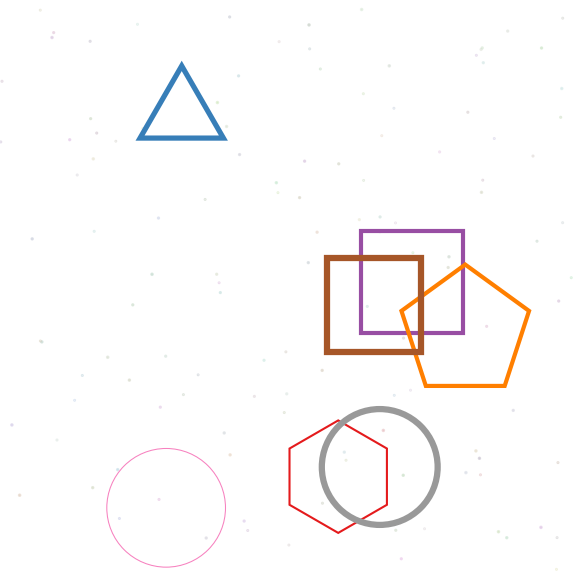[{"shape": "hexagon", "thickness": 1, "radius": 0.49, "center": [0.586, 0.174]}, {"shape": "triangle", "thickness": 2.5, "radius": 0.42, "center": [0.315, 0.802]}, {"shape": "square", "thickness": 2, "radius": 0.44, "center": [0.713, 0.51]}, {"shape": "pentagon", "thickness": 2, "radius": 0.58, "center": [0.806, 0.425]}, {"shape": "square", "thickness": 3, "radius": 0.41, "center": [0.647, 0.471]}, {"shape": "circle", "thickness": 0.5, "radius": 0.51, "center": [0.288, 0.12]}, {"shape": "circle", "thickness": 3, "radius": 0.5, "center": [0.658, 0.19]}]